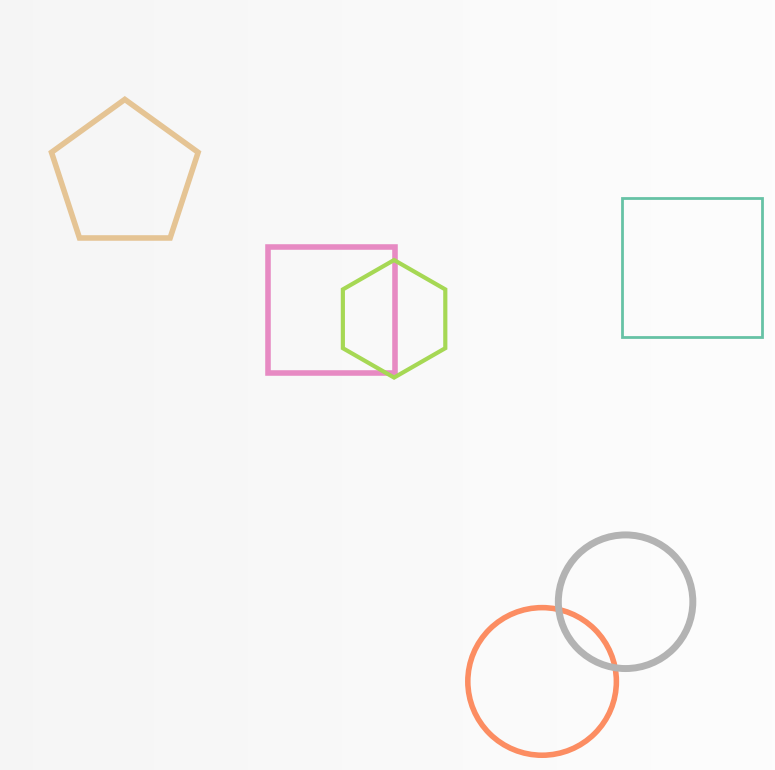[{"shape": "square", "thickness": 1, "radius": 0.45, "center": [0.893, 0.652]}, {"shape": "circle", "thickness": 2, "radius": 0.48, "center": [0.699, 0.115]}, {"shape": "square", "thickness": 2, "radius": 0.41, "center": [0.428, 0.597]}, {"shape": "hexagon", "thickness": 1.5, "radius": 0.38, "center": [0.508, 0.586]}, {"shape": "pentagon", "thickness": 2, "radius": 0.5, "center": [0.161, 0.771]}, {"shape": "circle", "thickness": 2.5, "radius": 0.43, "center": [0.807, 0.219]}]